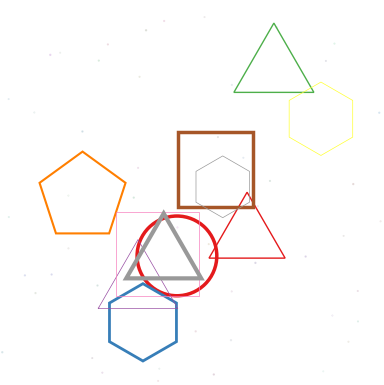[{"shape": "circle", "thickness": 2.5, "radius": 0.52, "center": [0.46, 0.335]}, {"shape": "triangle", "thickness": 1, "radius": 0.57, "center": [0.642, 0.387]}, {"shape": "hexagon", "thickness": 2, "radius": 0.5, "center": [0.371, 0.163]}, {"shape": "triangle", "thickness": 1, "radius": 0.6, "center": [0.711, 0.82]}, {"shape": "triangle", "thickness": 0.5, "radius": 0.6, "center": [0.358, 0.258]}, {"shape": "pentagon", "thickness": 1.5, "radius": 0.59, "center": [0.214, 0.489]}, {"shape": "hexagon", "thickness": 0.5, "radius": 0.48, "center": [0.834, 0.692]}, {"shape": "square", "thickness": 2.5, "radius": 0.48, "center": [0.559, 0.559]}, {"shape": "square", "thickness": 0.5, "radius": 0.54, "center": [0.409, 0.34]}, {"shape": "hexagon", "thickness": 0.5, "radius": 0.4, "center": [0.579, 0.515]}, {"shape": "triangle", "thickness": 3, "radius": 0.56, "center": [0.425, 0.333]}]